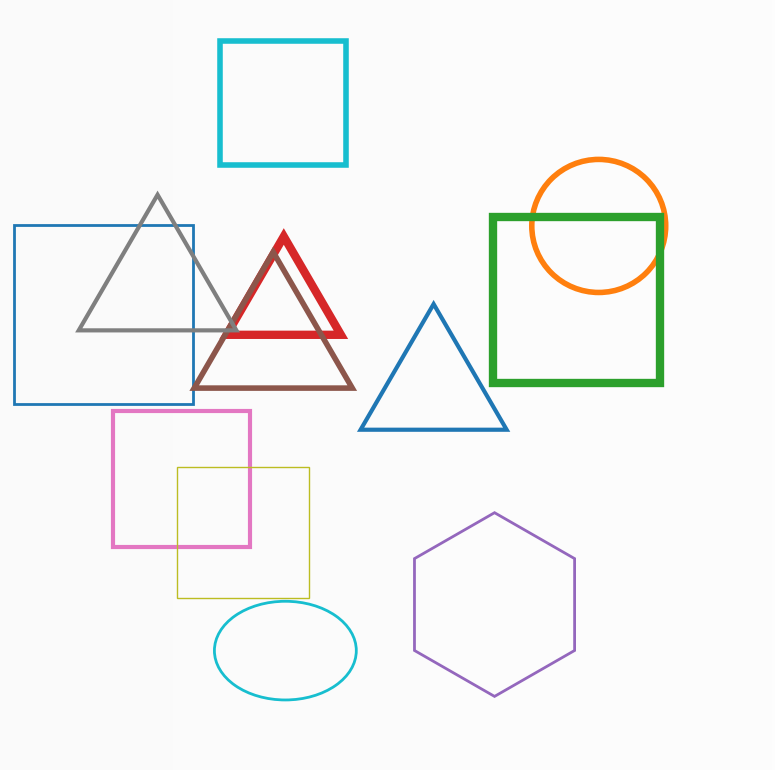[{"shape": "square", "thickness": 1, "radius": 0.58, "center": [0.134, 0.592]}, {"shape": "triangle", "thickness": 1.5, "radius": 0.54, "center": [0.56, 0.496]}, {"shape": "circle", "thickness": 2, "radius": 0.43, "center": [0.773, 0.707]}, {"shape": "square", "thickness": 3, "radius": 0.54, "center": [0.744, 0.61]}, {"shape": "triangle", "thickness": 3, "radius": 0.43, "center": [0.366, 0.608]}, {"shape": "hexagon", "thickness": 1, "radius": 0.6, "center": [0.638, 0.215]}, {"shape": "triangle", "thickness": 2, "radius": 0.59, "center": [0.353, 0.555]}, {"shape": "square", "thickness": 1.5, "radius": 0.44, "center": [0.234, 0.378]}, {"shape": "triangle", "thickness": 1.5, "radius": 0.59, "center": [0.203, 0.63]}, {"shape": "square", "thickness": 0.5, "radius": 0.42, "center": [0.314, 0.308]}, {"shape": "oval", "thickness": 1, "radius": 0.46, "center": [0.368, 0.155]}, {"shape": "square", "thickness": 2, "radius": 0.4, "center": [0.365, 0.866]}]